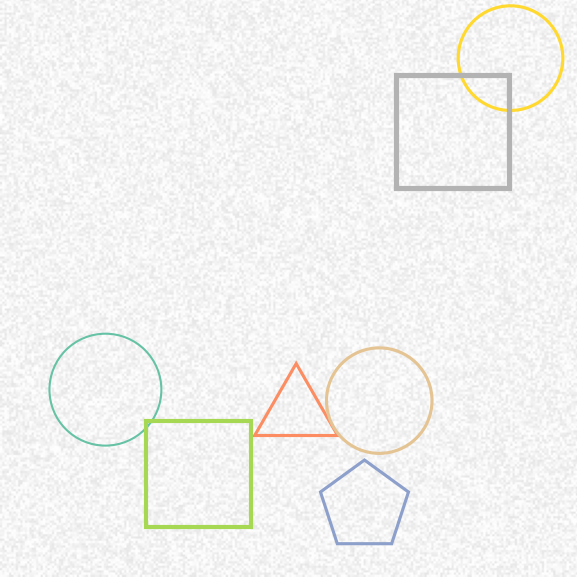[{"shape": "circle", "thickness": 1, "radius": 0.48, "center": [0.183, 0.324]}, {"shape": "triangle", "thickness": 1.5, "radius": 0.42, "center": [0.513, 0.287]}, {"shape": "pentagon", "thickness": 1.5, "radius": 0.4, "center": [0.631, 0.122]}, {"shape": "square", "thickness": 2, "radius": 0.46, "center": [0.344, 0.178]}, {"shape": "circle", "thickness": 1.5, "radius": 0.45, "center": [0.884, 0.898]}, {"shape": "circle", "thickness": 1.5, "radius": 0.46, "center": [0.657, 0.305]}, {"shape": "square", "thickness": 2.5, "radius": 0.49, "center": [0.783, 0.771]}]